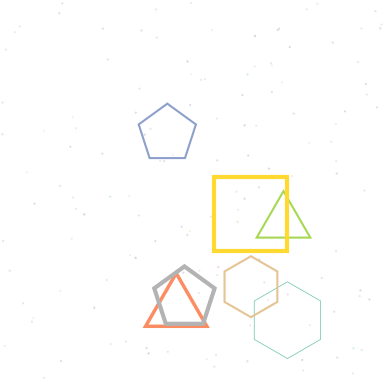[{"shape": "hexagon", "thickness": 0.5, "radius": 0.5, "center": [0.747, 0.168]}, {"shape": "triangle", "thickness": 2.5, "radius": 0.46, "center": [0.458, 0.198]}, {"shape": "pentagon", "thickness": 1.5, "radius": 0.39, "center": [0.435, 0.653]}, {"shape": "triangle", "thickness": 1.5, "radius": 0.4, "center": [0.736, 0.423]}, {"shape": "square", "thickness": 3, "radius": 0.48, "center": [0.65, 0.444]}, {"shape": "hexagon", "thickness": 1.5, "radius": 0.4, "center": [0.652, 0.255]}, {"shape": "pentagon", "thickness": 3, "radius": 0.41, "center": [0.479, 0.226]}]